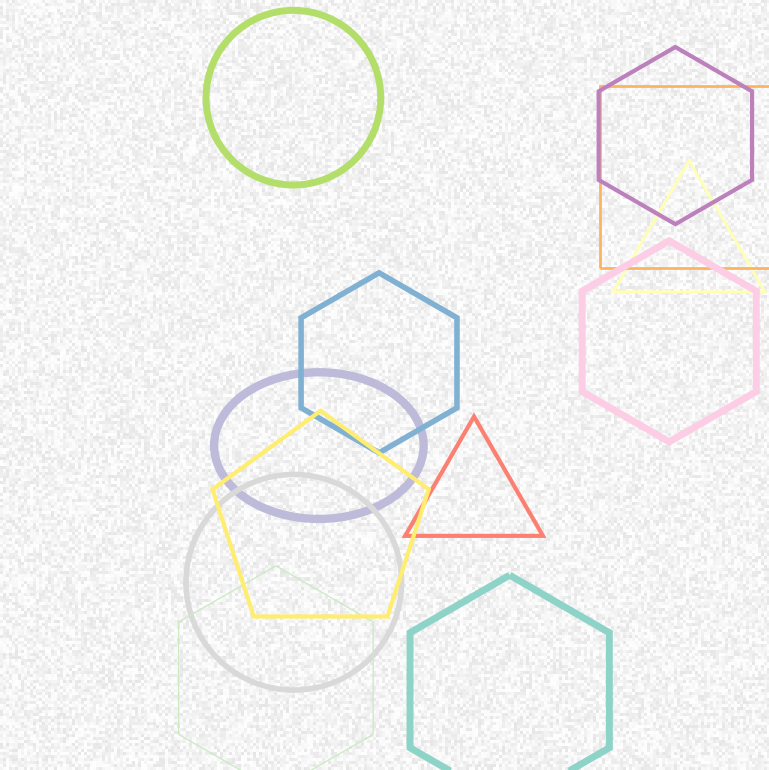[{"shape": "hexagon", "thickness": 2.5, "radius": 0.75, "center": [0.662, 0.104]}, {"shape": "triangle", "thickness": 1, "radius": 0.57, "center": [0.895, 0.678]}, {"shape": "oval", "thickness": 3, "radius": 0.68, "center": [0.414, 0.421]}, {"shape": "triangle", "thickness": 1.5, "radius": 0.52, "center": [0.616, 0.356]}, {"shape": "hexagon", "thickness": 2, "radius": 0.58, "center": [0.492, 0.529]}, {"shape": "square", "thickness": 1, "radius": 0.59, "center": [0.897, 0.77]}, {"shape": "circle", "thickness": 2.5, "radius": 0.57, "center": [0.381, 0.873]}, {"shape": "hexagon", "thickness": 2.5, "radius": 0.65, "center": [0.869, 0.557]}, {"shape": "circle", "thickness": 2, "radius": 0.7, "center": [0.382, 0.244]}, {"shape": "hexagon", "thickness": 1.5, "radius": 0.58, "center": [0.877, 0.824]}, {"shape": "hexagon", "thickness": 0.5, "radius": 0.73, "center": [0.358, 0.119]}, {"shape": "pentagon", "thickness": 1.5, "radius": 0.74, "center": [0.416, 0.319]}]